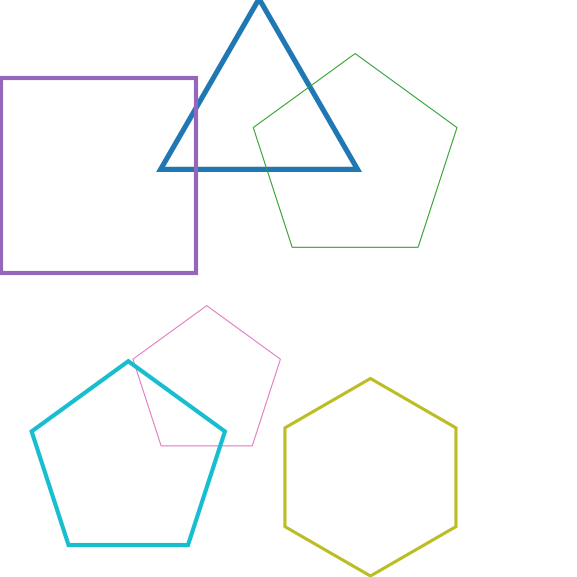[{"shape": "triangle", "thickness": 2.5, "radius": 0.98, "center": [0.449, 0.804]}, {"shape": "pentagon", "thickness": 0.5, "radius": 0.93, "center": [0.615, 0.721]}, {"shape": "square", "thickness": 2, "radius": 0.85, "center": [0.17, 0.695]}, {"shape": "pentagon", "thickness": 0.5, "radius": 0.67, "center": [0.358, 0.336]}, {"shape": "hexagon", "thickness": 1.5, "radius": 0.85, "center": [0.641, 0.173]}, {"shape": "pentagon", "thickness": 2, "radius": 0.88, "center": [0.222, 0.198]}]